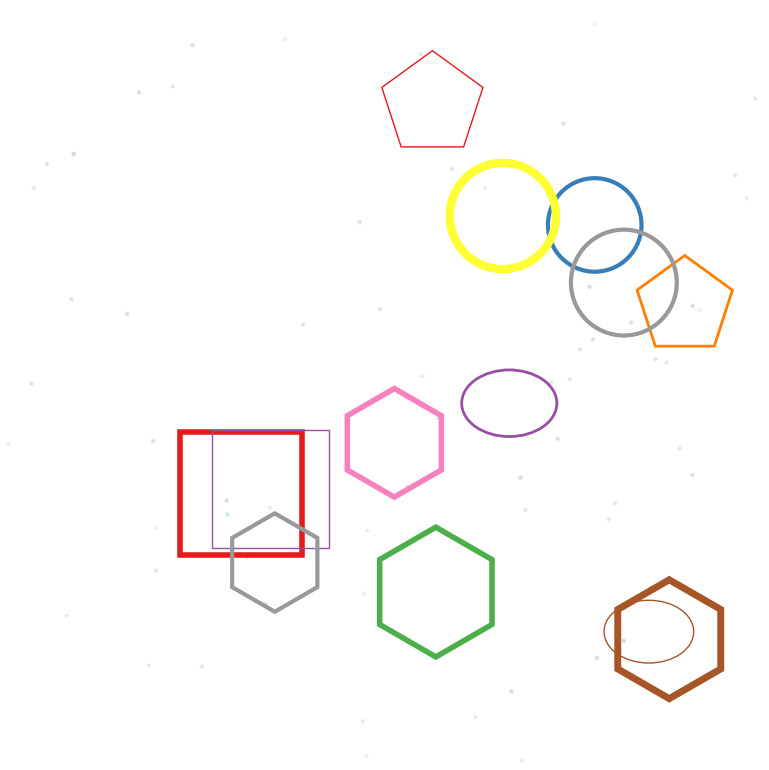[{"shape": "pentagon", "thickness": 0.5, "radius": 0.35, "center": [0.562, 0.865]}, {"shape": "square", "thickness": 2, "radius": 0.4, "center": [0.313, 0.359]}, {"shape": "circle", "thickness": 1.5, "radius": 0.3, "center": [0.772, 0.708]}, {"shape": "hexagon", "thickness": 2, "radius": 0.42, "center": [0.566, 0.231]}, {"shape": "oval", "thickness": 1, "radius": 0.31, "center": [0.661, 0.476]}, {"shape": "square", "thickness": 0.5, "radius": 0.38, "center": [0.351, 0.365]}, {"shape": "pentagon", "thickness": 1, "radius": 0.33, "center": [0.889, 0.603]}, {"shape": "circle", "thickness": 3, "radius": 0.34, "center": [0.653, 0.72]}, {"shape": "oval", "thickness": 0.5, "radius": 0.29, "center": [0.843, 0.18]}, {"shape": "hexagon", "thickness": 2.5, "radius": 0.39, "center": [0.869, 0.17]}, {"shape": "hexagon", "thickness": 2, "radius": 0.35, "center": [0.512, 0.425]}, {"shape": "circle", "thickness": 1.5, "radius": 0.34, "center": [0.81, 0.633]}, {"shape": "hexagon", "thickness": 1.5, "radius": 0.32, "center": [0.357, 0.269]}]